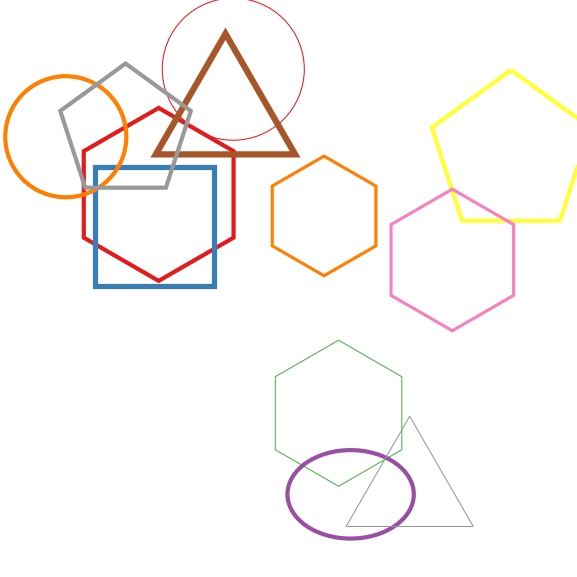[{"shape": "hexagon", "thickness": 2, "radius": 0.75, "center": [0.275, 0.662]}, {"shape": "circle", "thickness": 0.5, "radius": 0.61, "center": [0.404, 0.879]}, {"shape": "square", "thickness": 2.5, "radius": 0.52, "center": [0.267, 0.607]}, {"shape": "hexagon", "thickness": 0.5, "radius": 0.63, "center": [0.586, 0.284]}, {"shape": "oval", "thickness": 2, "radius": 0.55, "center": [0.607, 0.143]}, {"shape": "circle", "thickness": 2, "radius": 0.52, "center": [0.114, 0.762]}, {"shape": "hexagon", "thickness": 1.5, "radius": 0.52, "center": [0.561, 0.625]}, {"shape": "pentagon", "thickness": 2, "radius": 0.72, "center": [0.885, 0.734]}, {"shape": "triangle", "thickness": 3, "radius": 0.7, "center": [0.39, 0.801]}, {"shape": "hexagon", "thickness": 1.5, "radius": 0.61, "center": [0.783, 0.549]}, {"shape": "triangle", "thickness": 0.5, "radius": 0.64, "center": [0.709, 0.151]}, {"shape": "pentagon", "thickness": 2, "radius": 0.59, "center": [0.217, 0.77]}]